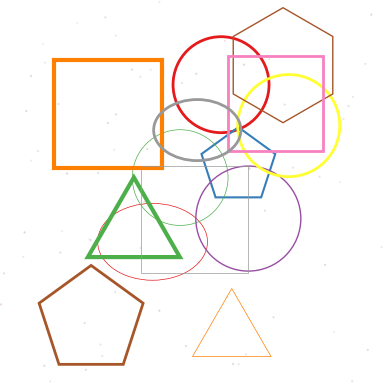[{"shape": "circle", "thickness": 2, "radius": 0.62, "center": [0.574, 0.78]}, {"shape": "oval", "thickness": 0.5, "radius": 0.71, "center": [0.396, 0.372]}, {"shape": "pentagon", "thickness": 1.5, "radius": 0.5, "center": [0.619, 0.569]}, {"shape": "circle", "thickness": 0.5, "radius": 0.62, "center": [0.468, 0.539]}, {"shape": "triangle", "thickness": 3, "radius": 0.69, "center": [0.348, 0.401]}, {"shape": "circle", "thickness": 1, "radius": 0.68, "center": [0.645, 0.432]}, {"shape": "square", "thickness": 3, "radius": 0.7, "center": [0.28, 0.705]}, {"shape": "triangle", "thickness": 0.5, "radius": 0.59, "center": [0.602, 0.133]}, {"shape": "circle", "thickness": 2, "radius": 0.66, "center": [0.75, 0.674]}, {"shape": "hexagon", "thickness": 1, "radius": 0.75, "center": [0.735, 0.831]}, {"shape": "pentagon", "thickness": 2, "radius": 0.71, "center": [0.237, 0.169]}, {"shape": "square", "thickness": 2, "radius": 0.62, "center": [0.716, 0.731]}, {"shape": "square", "thickness": 0.5, "radius": 0.69, "center": [0.505, 0.43]}, {"shape": "oval", "thickness": 2, "radius": 0.57, "center": [0.512, 0.662]}]